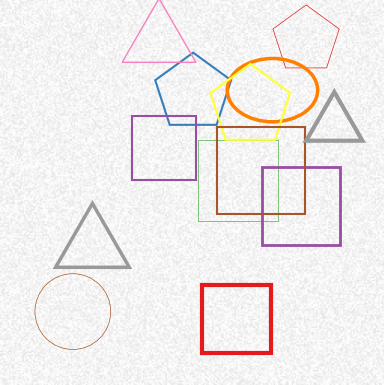[{"shape": "pentagon", "thickness": 0.5, "radius": 0.45, "center": [0.795, 0.897]}, {"shape": "square", "thickness": 3, "radius": 0.44, "center": [0.614, 0.171]}, {"shape": "pentagon", "thickness": 1.5, "radius": 0.52, "center": [0.502, 0.76]}, {"shape": "square", "thickness": 0.5, "radius": 0.52, "center": [0.617, 0.532]}, {"shape": "square", "thickness": 1.5, "radius": 0.42, "center": [0.426, 0.615]}, {"shape": "square", "thickness": 2, "radius": 0.51, "center": [0.782, 0.466]}, {"shape": "oval", "thickness": 2.5, "radius": 0.59, "center": [0.708, 0.766]}, {"shape": "pentagon", "thickness": 1.5, "radius": 0.54, "center": [0.65, 0.725]}, {"shape": "square", "thickness": 1.5, "radius": 0.57, "center": [0.678, 0.557]}, {"shape": "circle", "thickness": 0.5, "radius": 0.49, "center": [0.189, 0.191]}, {"shape": "triangle", "thickness": 1, "radius": 0.55, "center": [0.413, 0.893]}, {"shape": "triangle", "thickness": 2.5, "radius": 0.55, "center": [0.24, 0.361]}, {"shape": "triangle", "thickness": 3, "radius": 0.42, "center": [0.868, 0.677]}]